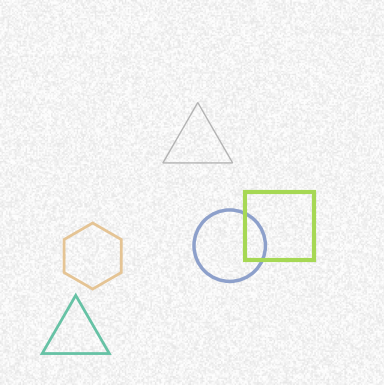[{"shape": "triangle", "thickness": 2, "radius": 0.5, "center": [0.197, 0.132]}, {"shape": "circle", "thickness": 2.5, "radius": 0.46, "center": [0.597, 0.362]}, {"shape": "square", "thickness": 3, "radius": 0.45, "center": [0.726, 0.413]}, {"shape": "hexagon", "thickness": 2, "radius": 0.43, "center": [0.241, 0.335]}, {"shape": "triangle", "thickness": 1, "radius": 0.52, "center": [0.514, 0.629]}]